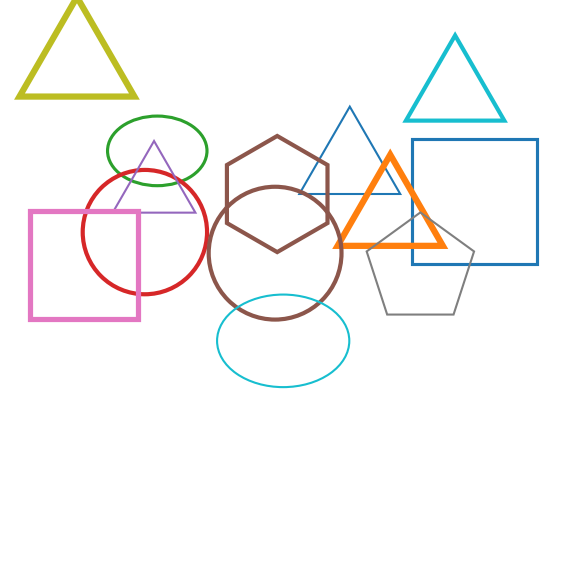[{"shape": "square", "thickness": 1.5, "radius": 0.54, "center": [0.822, 0.65]}, {"shape": "triangle", "thickness": 1, "radius": 0.5, "center": [0.606, 0.714]}, {"shape": "triangle", "thickness": 3, "radius": 0.53, "center": [0.676, 0.626]}, {"shape": "oval", "thickness": 1.5, "radius": 0.43, "center": [0.272, 0.738]}, {"shape": "circle", "thickness": 2, "radius": 0.54, "center": [0.251, 0.597]}, {"shape": "triangle", "thickness": 1, "radius": 0.41, "center": [0.267, 0.672]}, {"shape": "circle", "thickness": 2, "radius": 0.57, "center": [0.476, 0.561]}, {"shape": "hexagon", "thickness": 2, "radius": 0.5, "center": [0.48, 0.663]}, {"shape": "square", "thickness": 2.5, "radius": 0.47, "center": [0.145, 0.54]}, {"shape": "pentagon", "thickness": 1, "radius": 0.49, "center": [0.728, 0.534]}, {"shape": "triangle", "thickness": 3, "radius": 0.57, "center": [0.133, 0.889]}, {"shape": "oval", "thickness": 1, "radius": 0.57, "center": [0.49, 0.409]}, {"shape": "triangle", "thickness": 2, "radius": 0.49, "center": [0.788, 0.839]}]